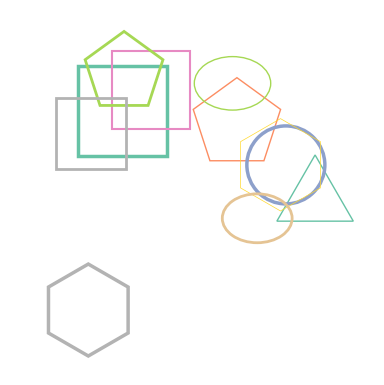[{"shape": "square", "thickness": 2.5, "radius": 0.58, "center": [0.318, 0.712]}, {"shape": "triangle", "thickness": 1, "radius": 0.57, "center": [0.818, 0.483]}, {"shape": "pentagon", "thickness": 1, "radius": 0.6, "center": [0.615, 0.679]}, {"shape": "circle", "thickness": 2.5, "radius": 0.51, "center": [0.742, 0.572]}, {"shape": "square", "thickness": 1.5, "radius": 0.51, "center": [0.392, 0.766]}, {"shape": "oval", "thickness": 1, "radius": 0.5, "center": [0.604, 0.784]}, {"shape": "pentagon", "thickness": 2, "radius": 0.53, "center": [0.322, 0.812]}, {"shape": "hexagon", "thickness": 0.5, "radius": 0.6, "center": [0.729, 0.572]}, {"shape": "oval", "thickness": 2, "radius": 0.45, "center": [0.668, 0.433]}, {"shape": "hexagon", "thickness": 2.5, "radius": 0.6, "center": [0.229, 0.195]}, {"shape": "square", "thickness": 2, "radius": 0.46, "center": [0.236, 0.653]}]